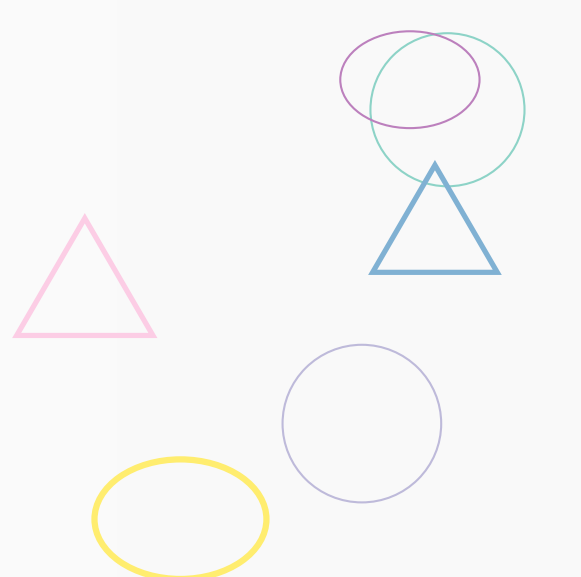[{"shape": "circle", "thickness": 1, "radius": 0.66, "center": [0.77, 0.809]}, {"shape": "circle", "thickness": 1, "radius": 0.68, "center": [0.623, 0.266]}, {"shape": "triangle", "thickness": 2.5, "radius": 0.62, "center": [0.748, 0.589]}, {"shape": "triangle", "thickness": 2.5, "radius": 0.68, "center": [0.146, 0.486]}, {"shape": "oval", "thickness": 1, "radius": 0.6, "center": [0.705, 0.861]}, {"shape": "oval", "thickness": 3, "radius": 0.74, "center": [0.31, 0.1]}]